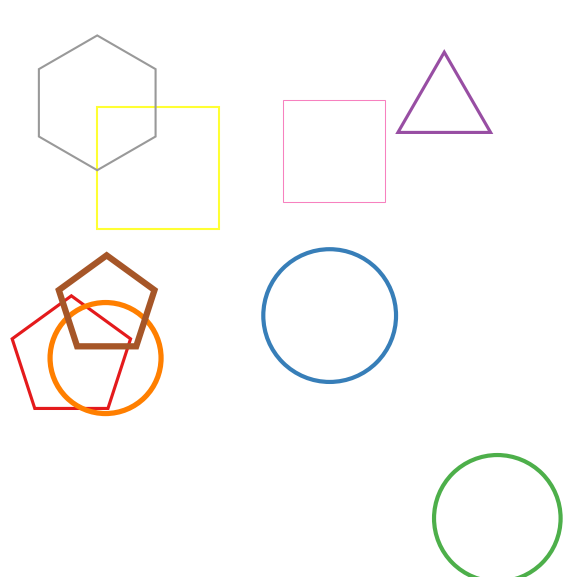[{"shape": "pentagon", "thickness": 1.5, "radius": 0.54, "center": [0.124, 0.379]}, {"shape": "circle", "thickness": 2, "radius": 0.57, "center": [0.571, 0.453]}, {"shape": "circle", "thickness": 2, "radius": 0.55, "center": [0.861, 0.102]}, {"shape": "triangle", "thickness": 1.5, "radius": 0.46, "center": [0.769, 0.816]}, {"shape": "circle", "thickness": 2.5, "radius": 0.48, "center": [0.183, 0.379]}, {"shape": "square", "thickness": 1, "radius": 0.53, "center": [0.274, 0.709]}, {"shape": "pentagon", "thickness": 3, "radius": 0.44, "center": [0.185, 0.47]}, {"shape": "square", "thickness": 0.5, "radius": 0.44, "center": [0.579, 0.738]}, {"shape": "hexagon", "thickness": 1, "radius": 0.58, "center": [0.168, 0.821]}]